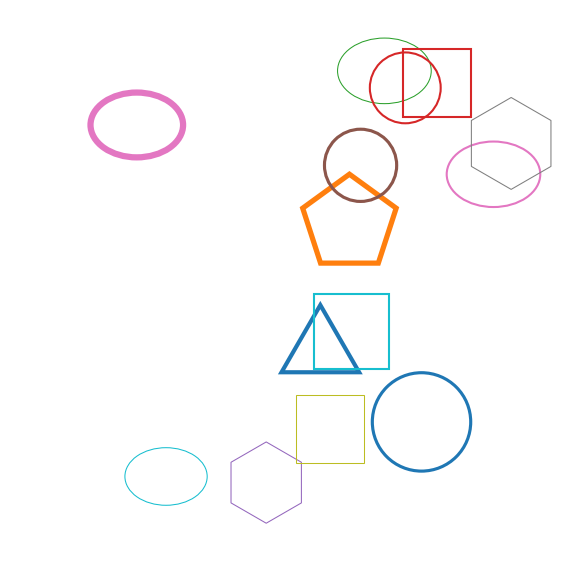[{"shape": "triangle", "thickness": 2, "radius": 0.39, "center": [0.555, 0.393]}, {"shape": "circle", "thickness": 1.5, "radius": 0.43, "center": [0.73, 0.269]}, {"shape": "pentagon", "thickness": 2.5, "radius": 0.43, "center": [0.605, 0.612]}, {"shape": "oval", "thickness": 0.5, "radius": 0.41, "center": [0.666, 0.876]}, {"shape": "circle", "thickness": 1, "radius": 0.31, "center": [0.702, 0.847]}, {"shape": "square", "thickness": 1, "radius": 0.3, "center": [0.757, 0.855]}, {"shape": "hexagon", "thickness": 0.5, "radius": 0.35, "center": [0.461, 0.163]}, {"shape": "circle", "thickness": 1.5, "radius": 0.31, "center": [0.624, 0.713]}, {"shape": "oval", "thickness": 3, "radius": 0.4, "center": [0.237, 0.783]}, {"shape": "oval", "thickness": 1, "radius": 0.41, "center": [0.855, 0.697]}, {"shape": "hexagon", "thickness": 0.5, "radius": 0.4, "center": [0.885, 0.751]}, {"shape": "square", "thickness": 0.5, "radius": 0.29, "center": [0.572, 0.257]}, {"shape": "square", "thickness": 1, "radius": 0.33, "center": [0.609, 0.425]}, {"shape": "oval", "thickness": 0.5, "radius": 0.36, "center": [0.288, 0.174]}]